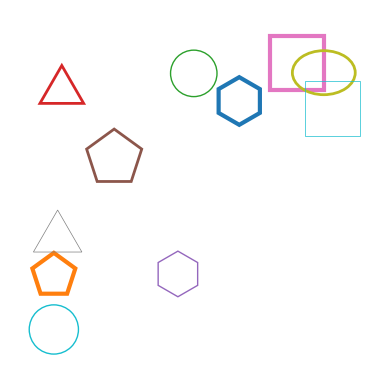[{"shape": "hexagon", "thickness": 3, "radius": 0.31, "center": [0.621, 0.738]}, {"shape": "pentagon", "thickness": 3, "radius": 0.29, "center": [0.14, 0.285]}, {"shape": "circle", "thickness": 1, "radius": 0.3, "center": [0.503, 0.809]}, {"shape": "triangle", "thickness": 2, "radius": 0.33, "center": [0.161, 0.764]}, {"shape": "hexagon", "thickness": 1, "radius": 0.3, "center": [0.462, 0.288]}, {"shape": "pentagon", "thickness": 2, "radius": 0.38, "center": [0.297, 0.59]}, {"shape": "square", "thickness": 3, "radius": 0.35, "center": [0.77, 0.836]}, {"shape": "triangle", "thickness": 0.5, "radius": 0.36, "center": [0.15, 0.382]}, {"shape": "oval", "thickness": 2, "radius": 0.41, "center": [0.841, 0.811]}, {"shape": "square", "thickness": 0.5, "radius": 0.36, "center": [0.864, 0.718]}, {"shape": "circle", "thickness": 1, "radius": 0.32, "center": [0.14, 0.144]}]